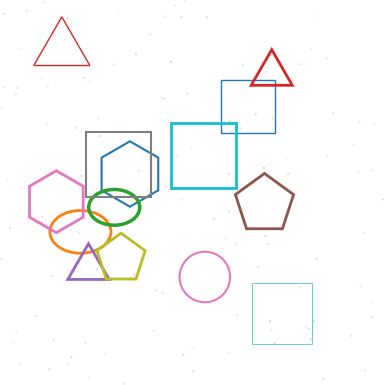[{"shape": "hexagon", "thickness": 1.5, "radius": 0.42, "center": [0.337, 0.548]}, {"shape": "square", "thickness": 1, "radius": 0.35, "center": [0.644, 0.723]}, {"shape": "oval", "thickness": 2, "radius": 0.4, "center": [0.209, 0.398]}, {"shape": "oval", "thickness": 2.5, "radius": 0.33, "center": [0.297, 0.461]}, {"shape": "triangle", "thickness": 1, "radius": 0.42, "center": [0.161, 0.872]}, {"shape": "triangle", "thickness": 2, "radius": 0.31, "center": [0.706, 0.809]}, {"shape": "triangle", "thickness": 2, "radius": 0.31, "center": [0.23, 0.305]}, {"shape": "pentagon", "thickness": 2, "radius": 0.4, "center": [0.687, 0.47]}, {"shape": "hexagon", "thickness": 2, "radius": 0.4, "center": [0.146, 0.476]}, {"shape": "circle", "thickness": 1.5, "radius": 0.33, "center": [0.532, 0.281]}, {"shape": "square", "thickness": 1.5, "radius": 0.42, "center": [0.308, 0.572]}, {"shape": "pentagon", "thickness": 2, "radius": 0.33, "center": [0.315, 0.329]}, {"shape": "square", "thickness": 2, "radius": 0.42, "center": [0.528, 0.597]}, {"shape": "square", "thickness": 0.5, "radius": 0.39, "center": [0.733, 0.186]}]